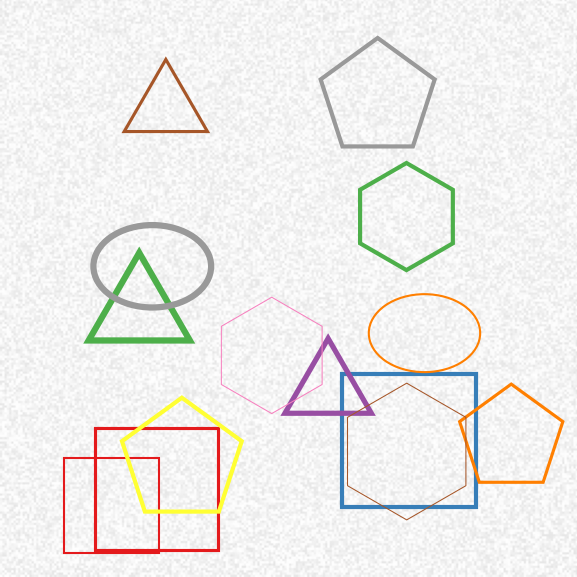[{"shape": "square", "thickness": 1, "radius": 0.41, "center": [0.192, 0.124]}, {"shape": "square", "thickness": 1.5, "radius": 0.53, "center": [0.271, 0.152]}, {"shape": "square", "thickness": 2, "radius": 0.58, "center": [0.708, 0.237]}, {"shape": "triangle", "thickness": 3, "radius": 0.51, "center": [0.241, 0.46]}, {"shape": "hexagon", "thickness": 2, "radius": 0.46, "center": [0.704, 0.624]}, {"shape": "triangle", "thickness": 2.5, "radius": 0.43, "center": [0.568, 0.327]}, {"shape": "pentagon", "thickness": 1.5, "radius": 0.47, "center": [0.885, 0.24]}, {"shape": "oval", "thickness": 1, "radius": 0.48, "center": [0.735, 0.422]}, {"shape": "pentagon", "thickness": 2, "radius": 0.55, "center": [0.315, 0.201]}, {"shape": "hexagon", "thickness": 0.5, "radius": 0.59, "center": [0.704, 0.217]}, {"shape": "triangle", "thickness": 1.5, "radius": 0.42, "center": [0.287, 0.813]}, {"shape": "hexagon", "thickness": 0.5, "radius": 0.5, "center": [0.471, 0.384]}, {"shape": "pentagon", "thickness": 2, "radius": 0.52, "center": [0.654, 0.83]}, {"shape": "oval", "thickness": 3, "radius": 0.51, "center": [0.264, 0.538]}]